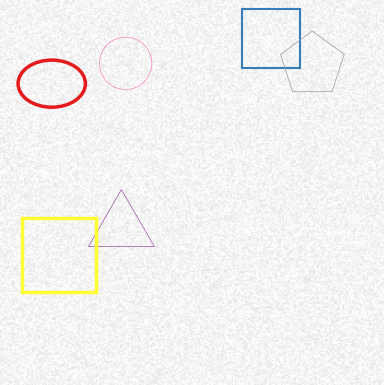[{"shape": "oval", "thickness": 2.5, "radius": 0.44, "center": [0.134, 0.783]}, {"shape": "square", "thickness": 1.5, "radius": 0.38, "center": [0.703, 0.9]}, {"shape": "triangle", "thickness": 0.5, "radius": 0.49, "center": [0.315, 0.409]}, {"shape": "square", "thickness": 2.5, "radius": 0.48, "center": [0.154, 0.338]}, {"shape": "circle", "thickness": 0.5, "radius": 0.34, "center": [0.326, 0.835]}, {"shape": "pentagon", "thickness": 0.5, "radius": 0.44, "center": [0.811, 0.832]}]